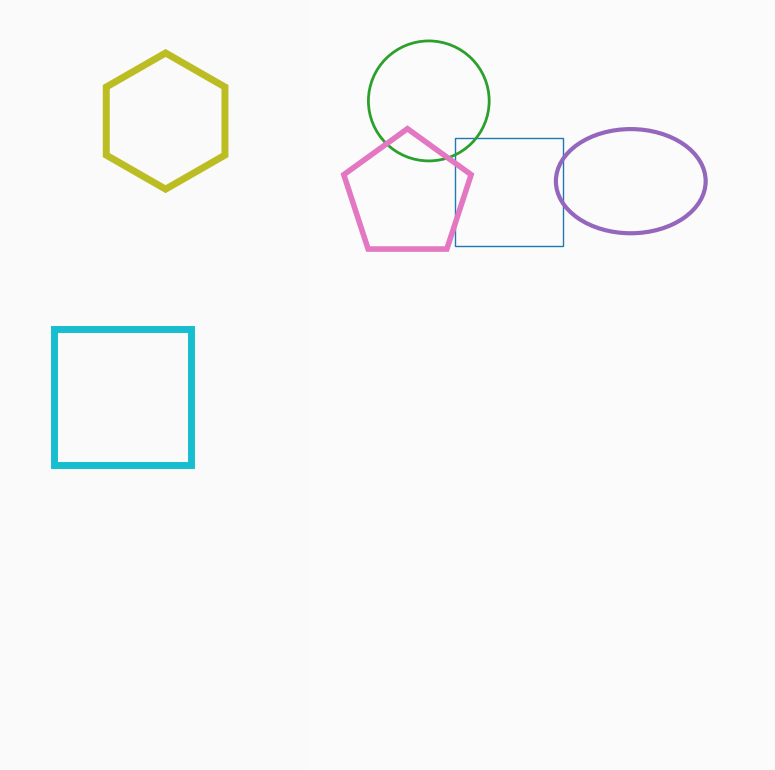[{"shape": "square", "thickness": 0.5, "radius": 0.35, "center": [0.656, 0.751]}, {"shape": "circle", "thickness": 1, "radius": 0.39, "center": [0.553, 0.869]}, {"shape": "oval", "thickness": 1.5, "radius": 0.48, "center": [0.814, 0.765]}, {"shape": "pentagon", "thickness": 2, "radius": 0.43, "center": [0.526, 0.746]}, {"shape": "hexagon", "thickness": 2.5, "radius": 0.44, "center": [0.214, 0.843]}, {"shape": "square", "thickness": 2.5, "radius": 0.44, "center": [0.158, 0.484]}]